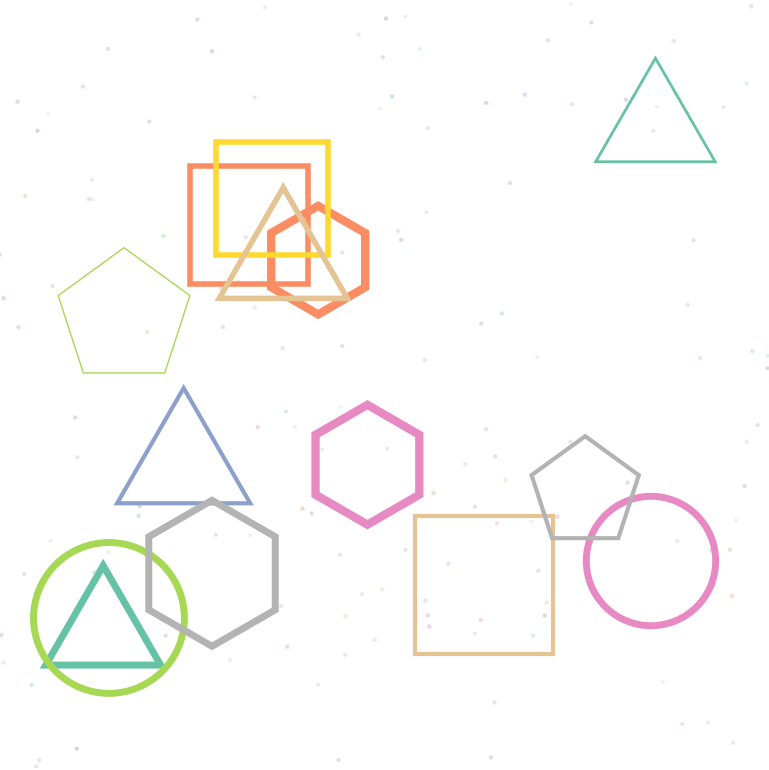[{"shape": "triangle", "thickness": 2.5, "radius": 0.43, "center": [0.134, 0.179]}, {"shape": "triangle", "thickness": 1, "radius": 0.45, "center": [0.851, 0.835]}, {"shape": "square", "thickness": 2, "radius": 0.38, "center": [0.323, 0.708]}, {"shape": "hexagon", "thickness": 3, "radius": 0.35, "center": [0.413, 0.662]}, {"shape": "triangle", "thickness": 1.5, "radius": 0.5, "center": [0.239, 0.396]}, {"shape": "hexagon", "thickness": 3, "radius": 0.39, "center": [0.477, 0.396]}, {"shape": "circle", "thickness": 2.5, "radius": 0.42, "center": [0.845, 0.271]}, {"shape": "circle", "thickness": 2.5, "radius": 0.49, "center": [0.142, 0.197]}, {"shape": "pentagon", "thickness": 0.5, "radius": 0.45, "center": [0.161, 0.588]}, {"shape": "square", "thickness": 2, "radius": 0.37, "center": [0.354, 0.742]}, {"shape": "square", "thickness": 1.5, "radius": 0.45, "center": [0.628, 0.241]}, {"shape": "triangle", "thickness": 2, "radius": 0.48, "center": [0.368, 0.66]}, {"shape": "pentagon", "thickness": 1.5, "radius": 0.37, "center": [0.76, 0.36]}, {"shape": "hexagon", "thickness": 2.5, "radius": 0.47, "center": [0.275, 0.255]}]